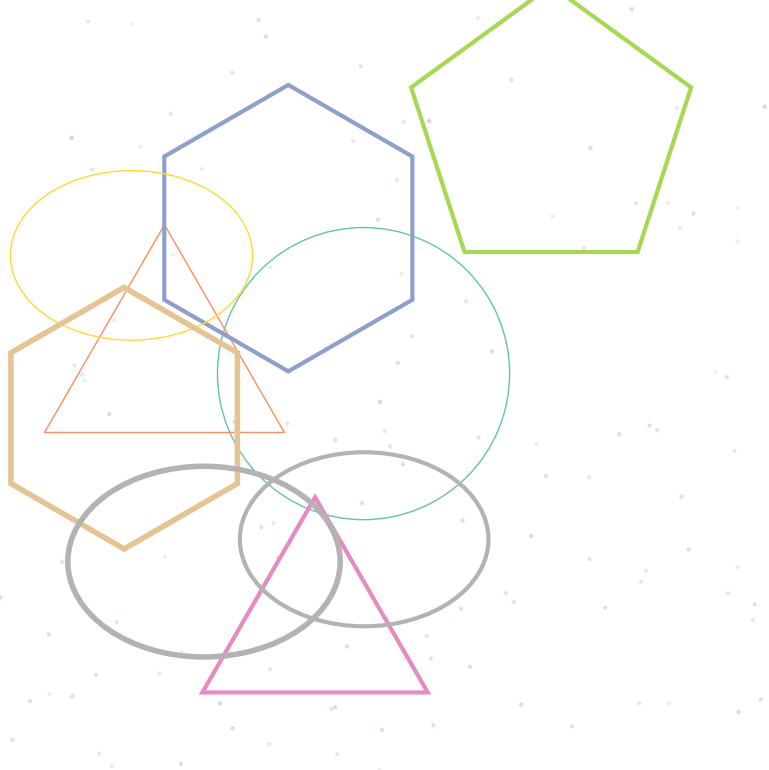[{"shape": "circle", "thickness": 0.5, "radius": 0.95, "center": [0.472, 0.515]}, {"shape": "triangle", "thickness": 0.5, "radius": 0.9, "center": [0.214, 0.528]}, {"shape": "hexagon", "thickness": 1.5, "radius": 0.93, "center": [0.374, 0.704]}, {"shape": "triangle", "thickness": 1.5, "radius": 0.84, "center": [0.409, 0.185]}, {"shape": "pentagon", "thickness": 1.5, "radius": 0.96, "center": [0.716, 0.827]}, {"shape": "oval", "thickness": 0.5, "radius": 0.79, "center": [0.171, 0.668]}, {"shape": "hexagon", "thickness": 2, "radius": 0.85, "center": [0.161, 0.457]}, {"shape": "oval", "thickness": 1.5, "radius": 0.81, "center": [0.473, 0.3]}, {"shape": "oval", "thickness": 2, "radius": 0.88, "center": [0.265, 0.271]}]